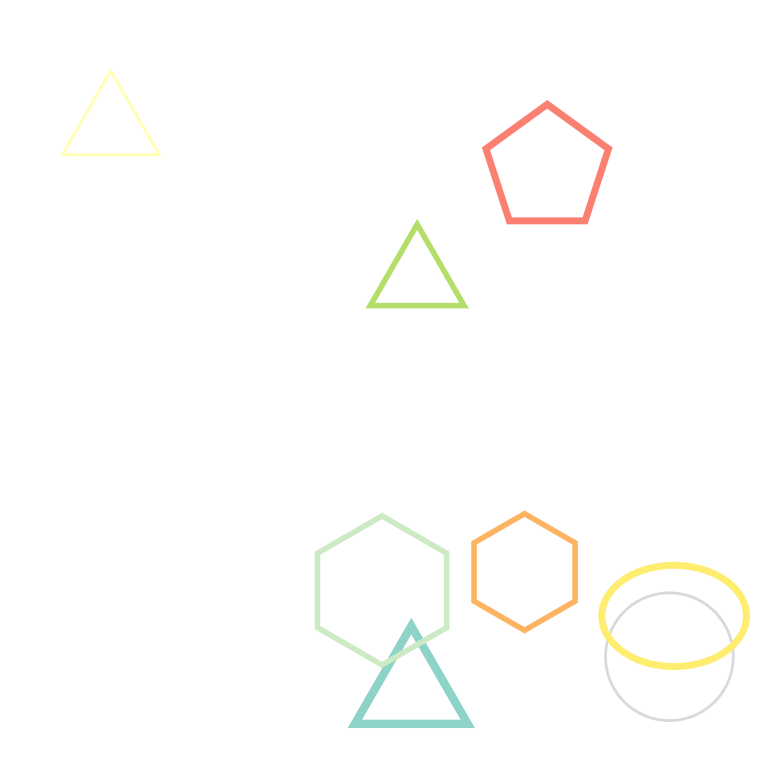[{"shape": "triangle", "thickness": 3, "radius": 0.42, "center": [0.534, 0.102]}, {"shape": "triangle", "thickness": 1, "radius": 0.36, "center": [0.144, 0.835]}, {"shape": "pentagon", "thickness": 2.5, "radius": 0.42, "center": [0.711, 0.781]}, {"shape": "hexagon", "thickness": 2, "radius": 0.38, "center": [0.681, 0.257]}, {"shape": "triangle", "thickness": 2, "radius": 0.35, "center": [0.542, 0.638]}, {"shape": "circle", "thickness": 1, "radius": 0.41, "center": [0.869, 0.147]}, {"shape": "hexagon", "thickness": 2, "radius": 0.48, "center": [0.496, 0.233]}, {"shape": "oval", "thickness": 2.5, "radius": 0.47, "center": [0.875, 0.2]}]